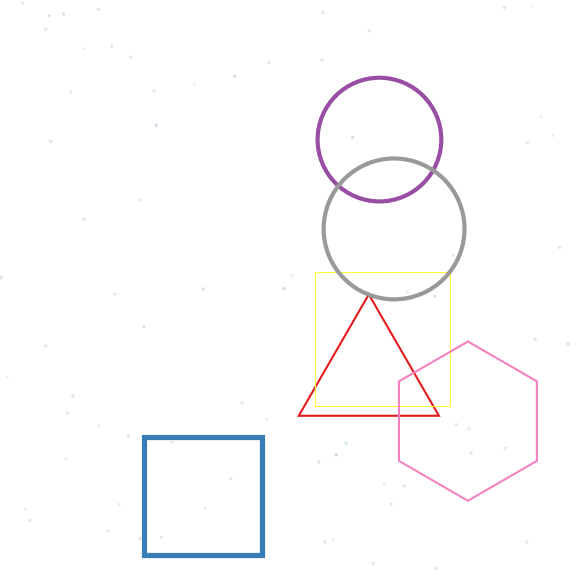[{"shape": "triangle", "thickness": 1, "radius": 0.7, "center": [0.639, 0.349]}, {"shape": "square", "thickness": 2.5, "radius": 0.51, "center": [0.351, 0.141]}, {"shape": "circle", "thickness": 2, "radius": 0.54, "center": [0.657, 0.757]}, {"shape": "square", "thickness": 0.5, "radius": 0.58, "center": [0.663, 0.412]}, {"shape": "hexagon", "thickness": 1, "radius": 0.69, "center": [0.81, 0.27]}, {"shape": "circle", "thickness": 2, "radius": 0.61, "center": [0.682, 0.603]}]